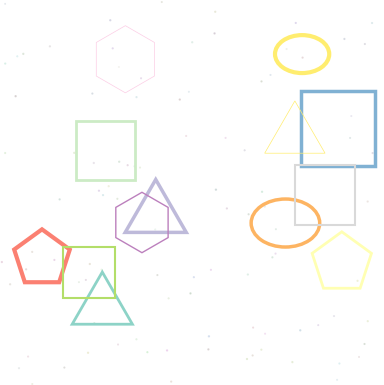[{"shape": "triangle", "thickness": 2, "radius": 0.45, "center": [0.266, 0.203]}, {"shape": "pentagon", "thickness": 2, "radius": 0.41, "center": [0.888, 0.317]}, {"shape": "triangle", "thickness": 2.5, "radius": 0.46, "center": [0.404, 0.442]}, {"shape": "pentagon", "thickness": 3, "radius": 0.38, "center": [0.109, 0.328]}, {"shape": "square", "thickness": 2.5, "radius": 0.49, "center": [0.878, 0.667]}, {"shape": "oval", "thickness": 2.5, "radius": 0.45, "center": [0.741, 0.421]}, {"shape": "square", "thickness": 1.5, "radius": 0.33, "center": [0.231, 0.292]}, {"shape": "hexagon", "thickness": 0.5, "radius": 0.44, "center": [0.326, 0.846]}, {"shape": "square", "thickness": 1.5, "radius": 0.39, "center": [0.845, 0.495]}, {"shape": "hexagon", "thickness": 1, "radius": 0.39, "center": [0.369, 0.422]}, {"shape": "square", "thickness": 2, "radius": 0.38, "center": [0.275, 0.609]}, {"shape": "oval", "thickness": 3, "radius": 0.35, "center": [0.785, 0.859]}, {"shape": "triangle", "thickness": 0.5, "radius": 0.45, "center": [0.766, 0.647]}]